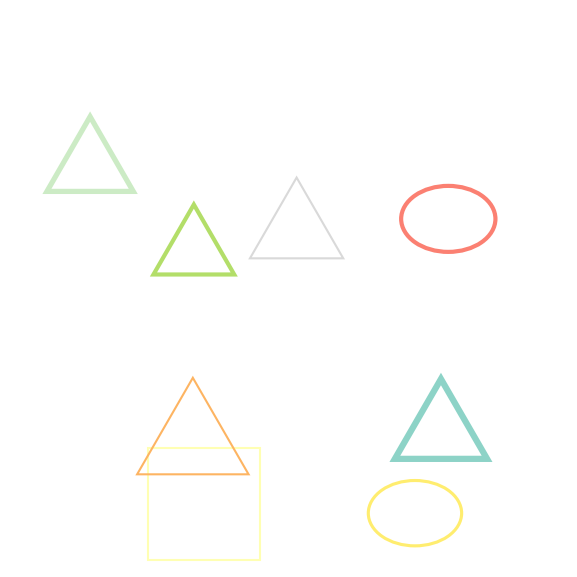[{"shape": "triangle", "thickness": 3, "radius": 0.46, "center": [0.764, 0.251]}, {"shape": "square", "thickness": 1, "radius": 0.49, "center": [0.353, 0.126]}, {"shape": "oval", "thickness": 2, "radius": 0.41, "center": [0.776, 0.62]}, {"shape": "triangle", "thickness": 1, "radius": 0.56, "center": [0.334, 0.234]}, {"shape": "triangle", "thickness": 2, "radius": 0.4, "center": [0.336, 0.564]}, {"shape": "triangle", "thickness": 1, "radius": 0.47, "center": [0.514, 0.598]}, {"shape": "triangle", "thickness": 2.5, "radius": 0.43, "center": [0.156, 0.711]}, {"shape": "oval", "thickness": 1.5, "radius": 0.4, "center": [0.719, 0.111]}]